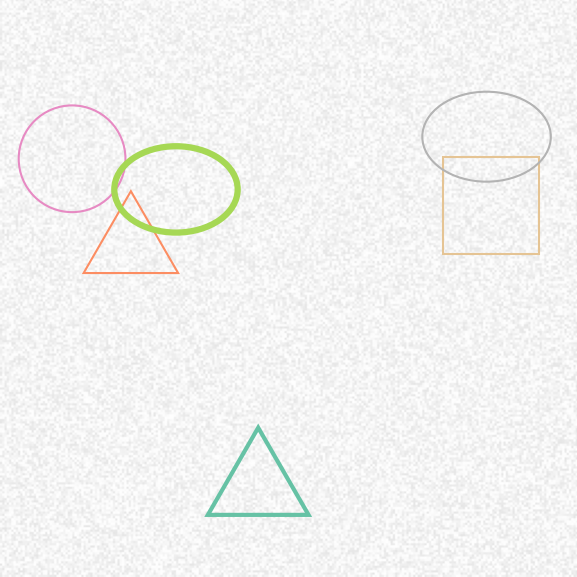[{"shape": "triangle", "thickness": 2, "radius": 0.5, "center": [0.447, 0.158]}, {"shape": "triangle", "thickness": 1, "radius": 0.47, "center": [0.227, 0.574]}, {"shape": "circle", "thickness": 1, "radius": 0.46, "center": [0.125, 0.724]}, {"shape": "oval", "thickness": 3, "radius": 0.53, "center": [0.305, 0.671]}, {"shape": "square", "thickness": 1, "radius": 0.42, "center": [0.85, 0.643]}, {"shape": "oval", "thickness": 1, "radius": 0.56, "center": [0.843, 0.762]}]